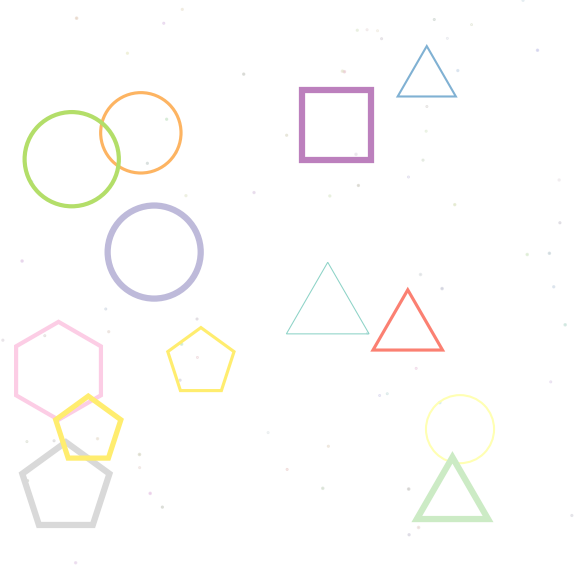[{"shape": "triangle", "thickness": 0.5, "radius": 0.41, "center": [0.568, 0.462]}, {"shape": "circle", "thickness": 1, "radius": 0.29, "center": [0.797, 0.256]}, {"shape": "circle", "thickness": 3, "radius": 0.4, "center": [0.267, 0.563]}, {"shape": "triangle", "thickness": 1.5, "radius": 0.35, "center": [0.706, 0.428]}, {"shape": "triangle", "thickness": 1, "radius": 0.29, "center": [0.739, 0.861]}, {"shape": "circle", "thickness": 1.5, "radius": 0.35, "center": [0.244, 0.769]}, {"shape": "circle", "thickness": 2, "radius": 0.41, "center": [0.124, 0.723]}, {"shape": "hexagon", "thickness": 2, "radius": 0.42, "center": [0.101, 0.357]}, {"shape": "pentagon", "thickness": 3, "radius": 0.4, "center": [0.114, 0.154]}, {"shape": "square", "thickness": 3, "radius": 0.3, "center": [0.583, 0.782]}, {"shape": "triangle", "thickness": 3, "radius": 0.36, "center": [0.783, 0.136]}, {"shape": "pentagon", "thickness": 2.5, "radius": 0.3, "center": [0.153, 0.254]}, {"shape": "pentagon", "thickness": 1.5, "radius": 0.3, "center": [0.348, 0.372]}]